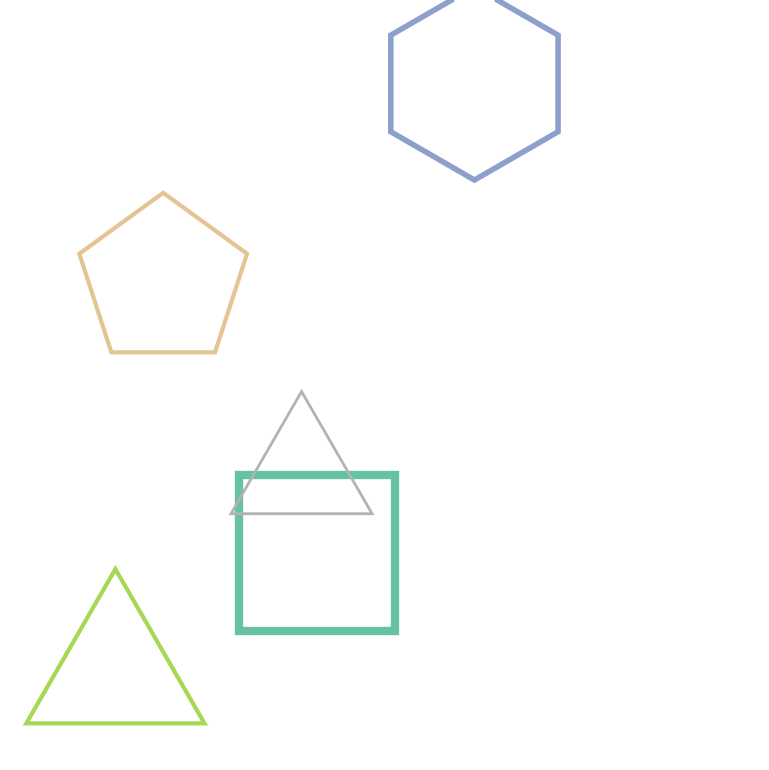[{"shape": "square", "thickness": 3, "radius": 0.51, "center": [0.412, 0.281]}, {"shape": "hexagon", "thickness": 2, "radius": 0.63, "center": [0.616, 0.892]}, {"shape": "triangle", "thickness": 1.5, "radius": 0.67, "center": [0.15, 0.127]}, {"shape": "pentagon", "thickness": 1.5, "radius": 0.57, "center": [0.212, 0.635]}, {"shape": "triangle", "thickness": 1, "radius": 0.53, "center": [0.392, 0.386]}]